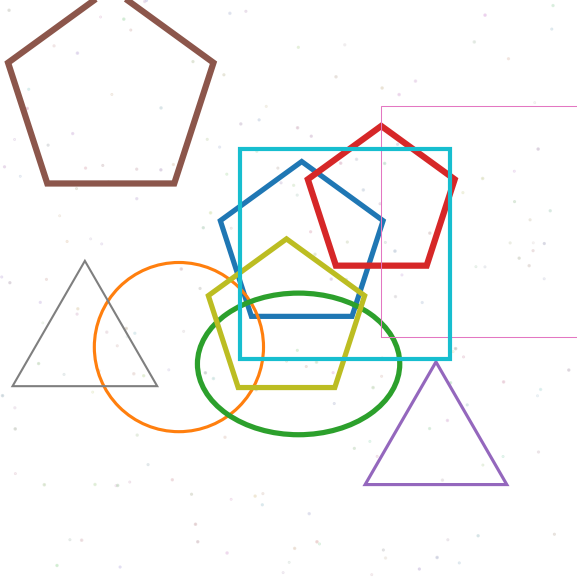[{"shape": "pentagon", "thickness": 2.5, "radius": 0.74, "center": [0.522, 0.571]}, {"shape": "circle", "thickness": 1.5, "radius": 0.73, "center": [0.31, 0.398]}, {"shape": "oval", "thickness": 2.5, "radius": 0.88, "center": [0.517, 0.369]}, {"shape": "pentagon", "thickness": 3, "radius": 0.67, "center": [0.66, 0.647]}, {"shape": "triangle", "thickness": 1.5, "radius": 0.71, "center": [0.755, 0.231]}, {"shape": "pentagon", "thickness": 3, "radius": 0.94, "center": [0.192, 0.833]}, {"shape": "square", "thickness": 0.5, "radius": 1.0, "center": [0.859, 0.616]}, {"shape": "triangle", "thickness": 1, "radius": 0.72, "center": [0.147, 0.403]}, {"shape": "pentagon", "thickness": 2.5, "radius": 0.71, "center": [0.496, 0.443]}, {"shape": "square", "thickness": 2, "radius": 0.91, "center": [0.598, 0.56]}]